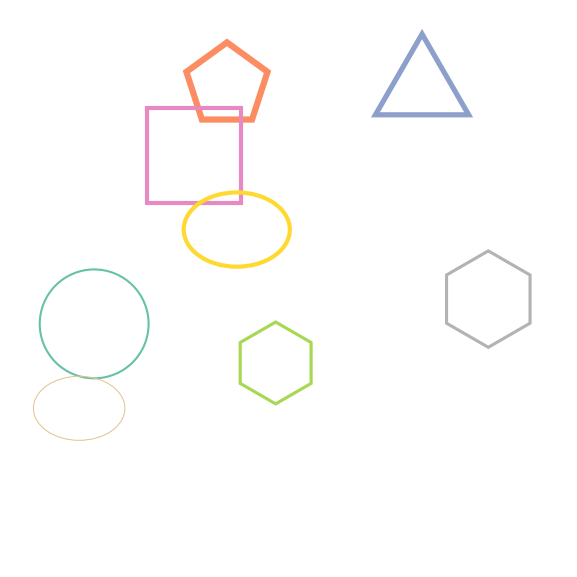[{"shape": "circle", "thickness": 1, "radius": 0.47, "center": [0.163, 0.438]}, {"shape": "pentagon", "thickness": 3, "radius": 0.37, "center": [0.393, 0.852]}, {"shape": "triangle", "thickness": 2.5, "radius": 0.47, "center": [0.731, 0.847]}, {"shape": "square", "thickness": 2, "radius": 0.41, "center": [0.336, 0.729]}, {"shape": "hexagon", "thickness": 1.5, "radius": 0.35, "center": [0.477, 0.371]}, {"shape": "oval", "thickness": 2, "radius": 0.46, "center": [0.41, 0.602]}, {"shape": "oval", "thickness": 0.5, "radius": 0.4, "center": [0.137, 0.292]}, {"shape": "hexagon", "thickness": 1.5, "radius": 0.42, "center": [0.846, 0.481]}]